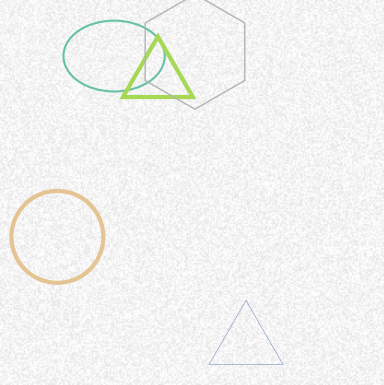[{"shape": "oval", "thickness": 1.5, "radius": 0.66, "center": [0.296, 0.854]}, {"shape": "triangle", "thickness": 0.5, "radius": 0.55, "center": [0.639, 0.109]}, {"shape": "triangle", "thickness": 3, "radius": 0.52, "center": [0.41, 0.8]}, {"shape": "circle", "thickness": 3, "radius": 0.6, "center": [0.149, 0.385]}, {"shape": "hexagon", "thickness": 1, "radius": 0.75, "center": [0.506, 0.866]}]